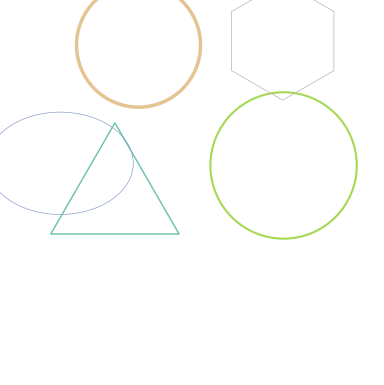[{"shape": "triangle", "thickness": 1, "radius": 0.96, "center": [0.299, 0.488]}, {"shape": "oval", "thickness": 0.5, "radius": 0.95, "center": [0.156, 0.576]}, {"shape": "circle", "thickness": 1.5, "radius": 0.95, "center": [0.737, 0.57]}, {"shape": "circle", "thickness": 2.5, "radius": 0.81, "center": [0.36, 0.883]}, {"shape": "hexagon", "thickness": 0.5, "radius": 0.77, "center": [0.734, 0.893]}]